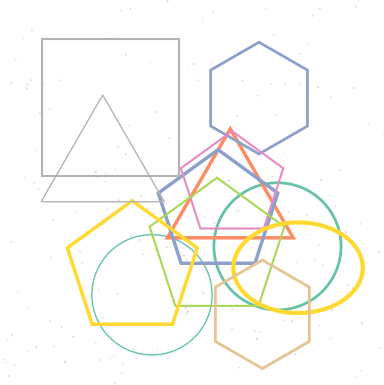[{"shape": "circle", "thickness": 2, "radius": 0.83, "center": [0.721, 0.36]}, {"shape": "circle", "thickness": 1, "radius": 0.78, "center": [0.395, 0.234]}, {"shape": "triangle", "thickness": 2.5, "radius": 0.94, "center": [0.598, 0.477]}, {"shape": "pentagon", "thickness": 2.5, "radius": 0.82, "center": [0.566, 0.448]}, {"shape": "hexagon", "thickness": 2, "radius": 0.73, "center": [0.673, 0.745]}, {"shape": "pentagon", "thickness": 1.5, "radius": 0.7, "center": [0.603, 0.52]}, {"shape": "pentagon", "thickness": 1.5, "radius": 0.92, "center": [0.564, 0.354]}, {"shape": "pentagon", "thickness": 2.5, "radius": 0.89, "center": [0.344, 0.301]}, {"shape": "oval", "thickness": 3, "radius": 0.84, "center": [0.774, 0.305]}, {"shape": "hexagon", "thickness": 2, "radius": 0.7, "center": [0.681, 0.184]}, {"shape": "square", "thickness": 1.5, "radius": 0.89, "center": [0.287, 0.721]}, {"shape": "triangle", "thickness": 1, "radius": 0.92, "center": [0.267, 0.568]}]